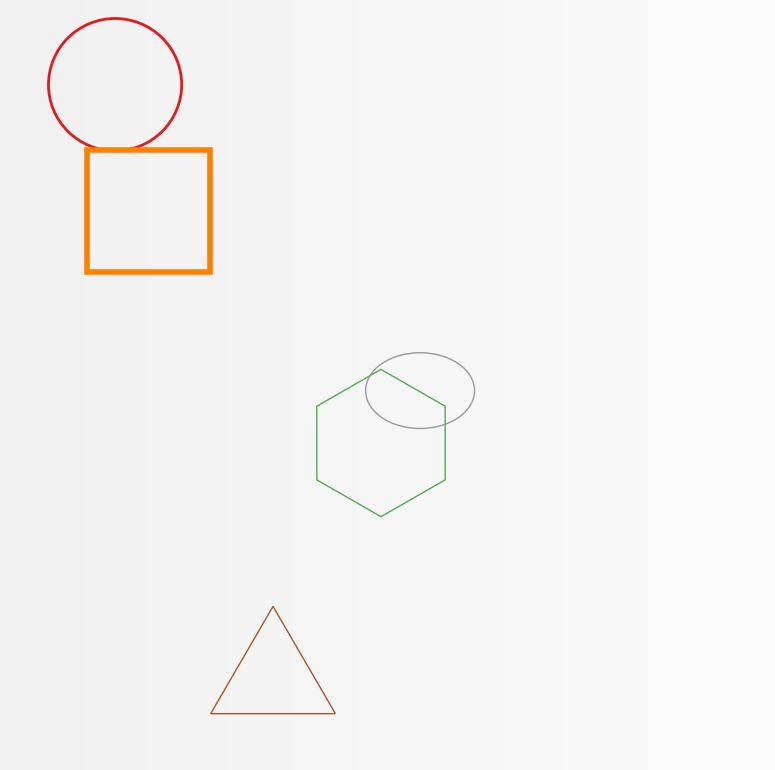[{"shape": "circle", "thickness": 1, "radius": 0.43, "center": [0.148, 0.89]}, {"shape": "hexagon", "thickness": 0.5, "radius": 0.48, "center": [0.492, 0.425]}, {"shape": "square", "thickness": 2, "radius": 0.4, "center": [0.192, 0.726]}, {"shape": "triangle", "thickness": 0.5, "radius": 0.46, "center": [0.352, 0.12]}, {"shape": "oval", "thickness": 0.5, "radius": 0.35, "center": [0.542, 0.493]}]